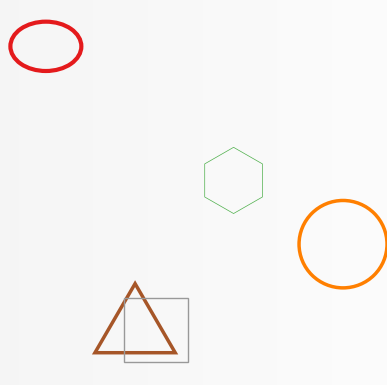[{"shape": "oval", "thickness": 3, "radius": 0.46, "center": [0.118, 0.88]}, {"shape": "hexagon", "thickness": 0.5, "radius": 0.43, "center": [0.603, 0.531]}, {"shape": "circle", "thickness": 2.5, "radius": 0.57, "center": [0.885, 0.366]}, {"shape": "triangle", "thickness": 2.5, "radius": 0.6, "center": [0.349, 0.144]}, {"shape": "square", "thickness": 1, "radius": 0.42, "center": [0.402, 0.144]}]